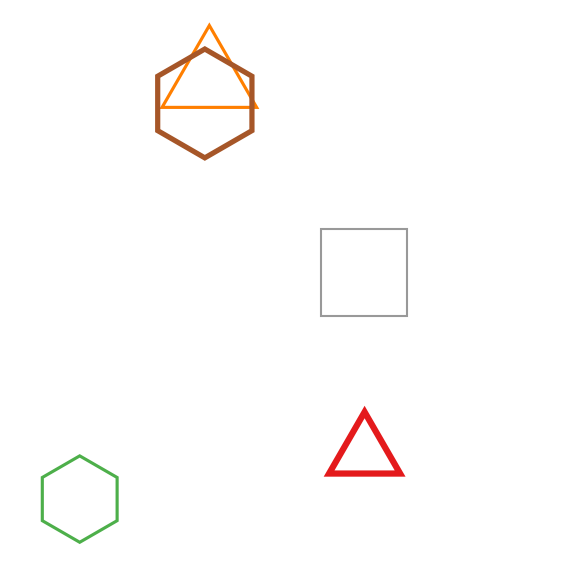[{"shape": "triangle", "thickness": 3, "radius": 0.36, "center": [0.631, 0.215]}, {"shape": "hexagon", "thickness": 1.5, "radius": 0.37, "center": [0.138, 0.135]}, {"shape": "triangle", "thickness": 1.5, "radius": 0.47, "center": [0.363, 0.86]}, {"shape": "hexagon", "thickness": 2.5, "radius": 0.47, "center": [0.355, 0.82]}, {"shape": "square", "thickness": 1, "radius": 0.37, "center": [0.631, 0.527]}]